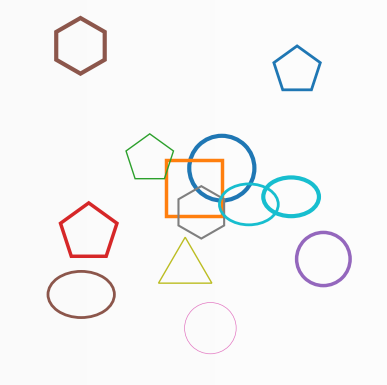[{"shape": "circle", "thickness": 3, "radius": 0.42, "center": [0.572, 0.563]}, {"shape": "pentagon", "thickness": 2, "radius": 0.32, "center": [0.767, 0.818]}, {"shape": "square", "thickness": 2.5, "radius": 0.36, "center": [0.5, 0.511]}, {"shape": "pentagon", "thickness": 1, "radius": 0.32, "center": [0.386, 0.588]}, {"shape": "pentagon", "thickness": 2.5, "radius": 0.38, "center": [0.229, 0.396]}, {"shape": "circle", "thickness": 2.5, "radius": 0.35, "center": [0.834, 0.327]}, {"shape": "hexagon", "thickness": 3, "radius": 0.36, "center": [0.208, 0.881]}, {"shape": "oval", "thickness": 2, "radius": 0.43, "center": [0.21, 0.235]}, {"shape": "circle", "thickness": 0.5, "radius": 0.33, "center": [0.543, 0.148]}, {"shape": "hexagon", "thickness": 1.5, "radius": 0.34, "center": [0.52, 0.448]}, {"shape": "triangle", "thickness": 1, "radius": 0.4, "center": [0.478, 0.304]}, {"shape": "oval", "thickness": 3, "radius": 0.36, "center": [0.751, 0.489]}, {"shape": "oval", "thickness": 2, "radius": 0.38, "center": [0.642, 0.469]}]